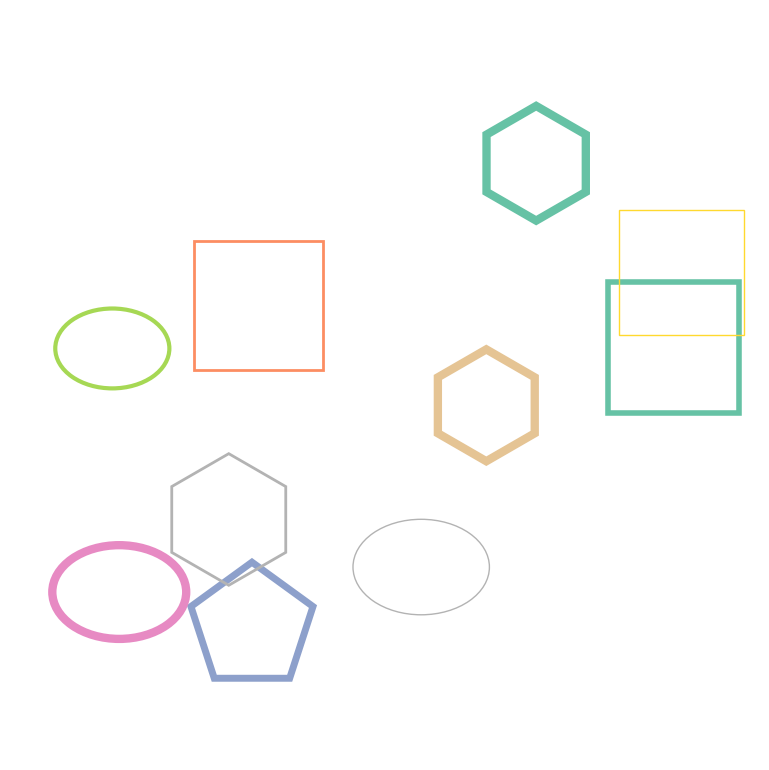[{"shape": "square", "thickness": 2, "radius": 0.42, "center": [0.875, 0.549]}, {"shape": "hexagon", "thickness": 3, "radius": 0.37, "center": [0.696, 0.788]}, {"shape": "square", "thickness": 1, "radius": 0.42, "center": [0.335, 0.604]}, {"shape": "pentagon", "thickness": 2.5, "radius": 0.42, "center": [0.327, 0.187]}, {"shape": "oval", "thickness": 3, "radius": 0.43, "center": [0.155, 0.231]}, {"shape": "oval", "thickness": 1.5, "radius": 0.37, "center": [0.146, 0.547]}, {"shape": "square", "thickness": 0.5, "radius": 0.41, "center": [0.885, 0.646]}, {"shape": "hexagon", "thickness": 3, "radius": 0.36, "center": [0.632, 0.474]}, {"shape": "oval", "thickness": 0.5, "radius": 0.44, "center": [0.547, 0.264]}, {"shape": "hexagon", "thickness": 1, "radius": 0.43, "center": [0.297, 0.325]}]